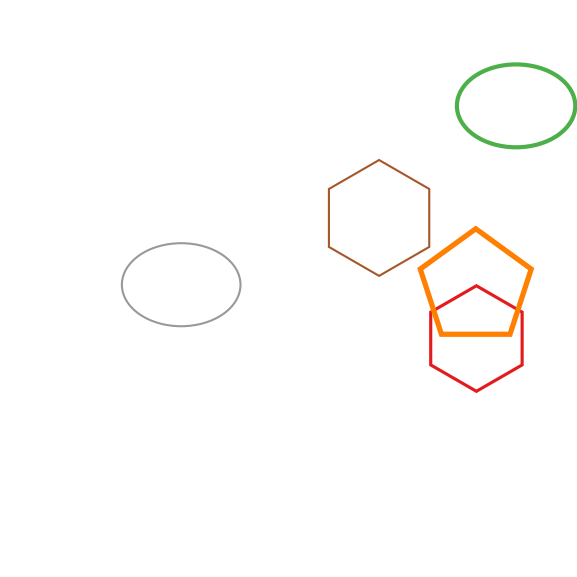[{"shape": "hexagon", "thickness": 1.5, "radius": 0.46, "center": [0.825, 0.413]}, {"shape": "oval", "thickness": 2, "radius": 0.51, "center": [0.894, 0.816]}, {"shape": "pentagon", "thickness": 2.5, "radius": 0.5, "center": [0.824, 0.502]}, {"shape": "hexagon", "thickness": 1, "radius": 0.5, "center": [0.656, 0.622]}, {"shape": "oval", "thickness": 1, "radius": 0.51, "center": [0.314, 0.506]}]